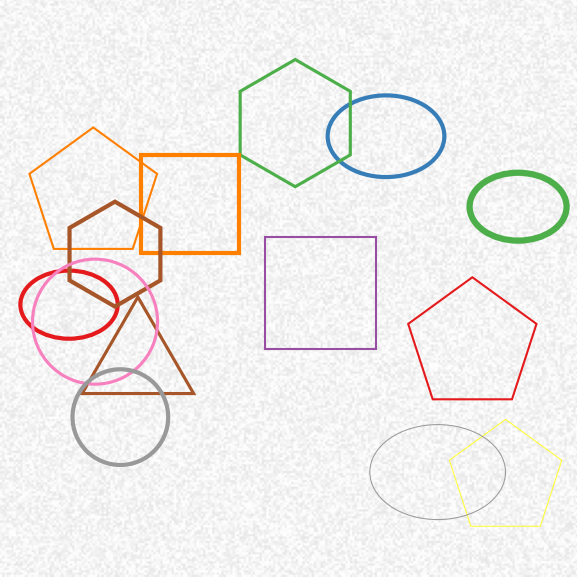[{"shape": "oval", "thickness": 2, "radius": 0.42, "center": [0.12, 0.472]}, {"shape": "pentagon", "thickness": 1, "radius": 0.58, "center": [0.818, 0.402]}, {"shape": "oval", "thickness": 2, "radius": 0.51, "center": [0.668, 0.763]}, {"shape": "hexagon", "thickness": 1.5, "radius": 0.55, "center": [0.511, 0.786]}, {"shape": "oval", "thickness": 3, "radius": 0.42, "center": [0.897, 0.641]}, {"shape": "square", "thickness": 1, "radius": 0.48, "center": [0.555, 0.492]}, {"shape": "square", "thickness": 2, "radius": 0.42, "center": [0.329, 0.647]}, {"shape": "pentagon", "thickness": 1, "radius": 0.58, "center": [0.161, 0.662]}, {"shape": "pentagon", "thickness": 0.5, "radius": 0.51, "center": [0.875, 0.171]}, {"shape": "hexagon", "thickness": 2, "radius": 0.45, "center": [0.199, 0.559]}, {"shape": "triangle", "thickness": 1.5, "radius": 0.56, "center": [0.239, 0.373]}, {"shape": "circle", "thickness": 1.5, "radius": 0.54, "center": [0.165, 0.442]}, {"shape": "circle", "thickness": 2, "radius": 0.41, "center": [0.208, 0.277]}, {"shape": "oval", "thickness": 0.5, "radius": 0.59, "center": [0.758, 0.182]}]